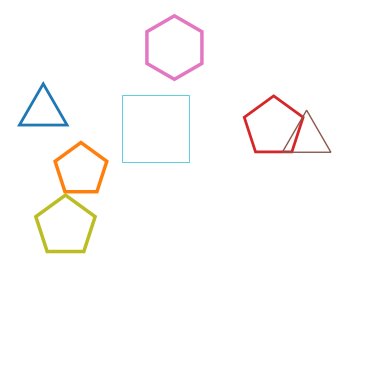[{"shape": "triangle", "thickness": 2, "radius": 0.36, "center": [0.112, 0.711]}, {"shape": "pentagon", "thickness": 2.5, "radius": 0.35, "center": [0.21, 0.559]}, {"shape": "pentagon", "thickness": 2, "radius": 0.4, "center": [0.711, 0.67]}, {"shape": "triangle", "thickness": 1, "radius": 0.36, "center": [0.796, 0.641]}, {"shape": "hexagon", "thickness": 2.5, "radius": 0.41, "center": [0.453, 0.876]}, {"shape": "pentagon", "thickness": 2.5, "radius": 0.41, "center": [0.17, 0.412]}, {"shape": "square", "thickness": 0.5, "radius": 0.44, "center": [0.403, 0.666]}]